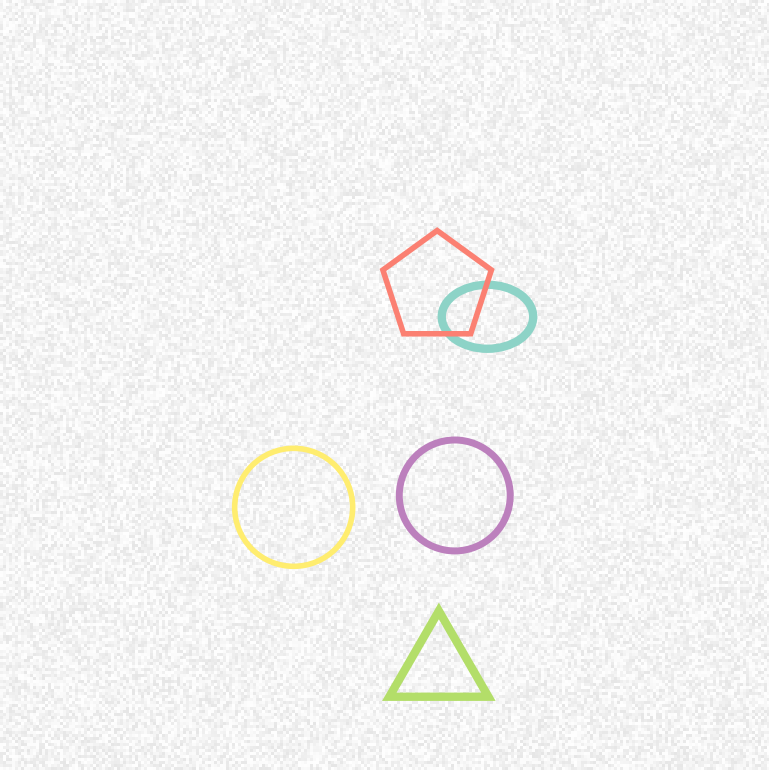[{"shape": "oval", "thickness": 3, "radius": 0.3, "center": [0.633, 0.589]}, {"shape": "pentagon", "thickness": 2, "radius": 0.37, "center": [0.568, 0.626]}, {"shape": "triangle", "thickness": 3, "radius": 0.37, "center": [0.57, 0.132]}, {"shape": "circle", "thickness": 2.5, "radius": 0.36, "center": [0.591, 0.357]}, {"shape": "circle", "thickness": 2, "radius": 0.38, "center": [0.381, 0.341]}]